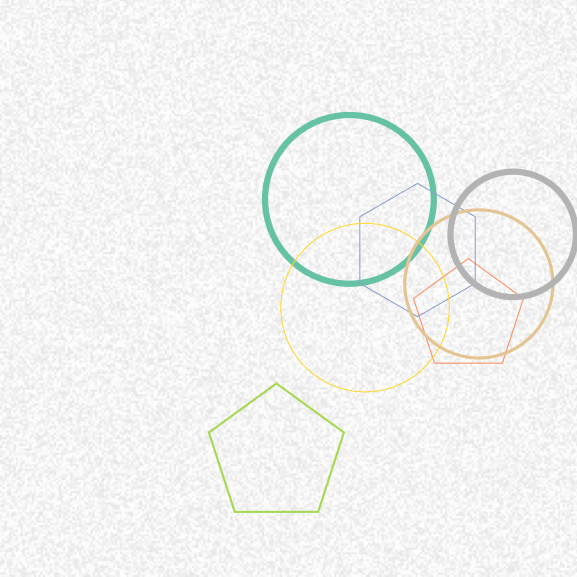[{"shape": "circle", "thickness": 3, "radius": 0.73, "center": [0.605, 0.654]}, {"shape": "pentagon", "thickness": 0.5, "radius": 0.5, "center": [0.811, 0.451]}, {"shape": "hexagon", "thickness": 0.5, "radius": 0.58, "center": [0.723, 0.566]}, {"shape": "pentagon", "thickness": 1, "radius": 0.61, "center": [0.479, 0.212]}, {"shape": "circle", "thickness": 0.5, "radius": 0.73, "center": [0.632, 0.467]}, {"shape": "circle", "thickness": 1.5, "radius": 0.64, "center": [0.829, 0.507]}, {"shape": "circle", "thickness": 3, "radius": 0.54, "center": [0.889, 0.593]}]